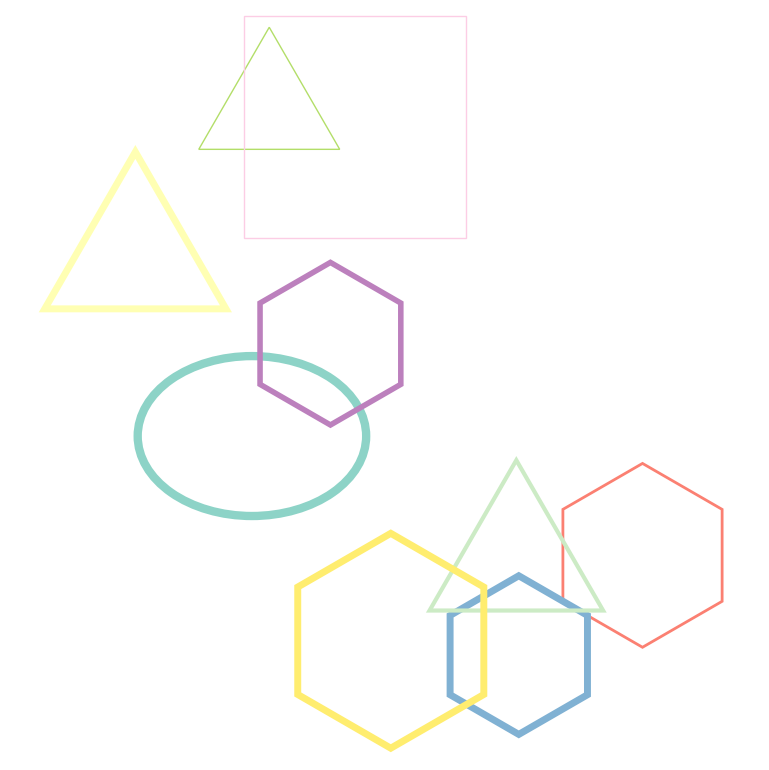[{"shape": "oval", "thickness": 3, "radius": 0.74, "center": [0.327, 0.434]}, {"shape": "triangle", "thickness": 2.5, "radius": 0.68, "center": [0.176, 0.667]}, {"shape": "hexagon", "thickness": 1, "radius": 0.6, "center": [0.834, 0.279]}, {"shape": "hexagon", "thickness": 2.5, "radius": 0.52, "center": [0.674, 0.149]}, {"shape": "triangle", "thickness": 0.5, "radius": 0.53, "center": [0.35, 0.859]}, {"shape": "square", "thickness": 0.5, "radius": 0.72, "center": [0.461, 0.835]}, {"shape": "hexagon", "thickness": 2, "radius": 0.53, "center": [0.429, 0.554]}, {"shape": "triangle", "thickness": 1.5, "radius": 0.65, "center": [0.671, 0.272]}, {"shape": "hexagon", "thickness": 2.5, "radius": 0.7, "center": [0.508, 0.168]}]